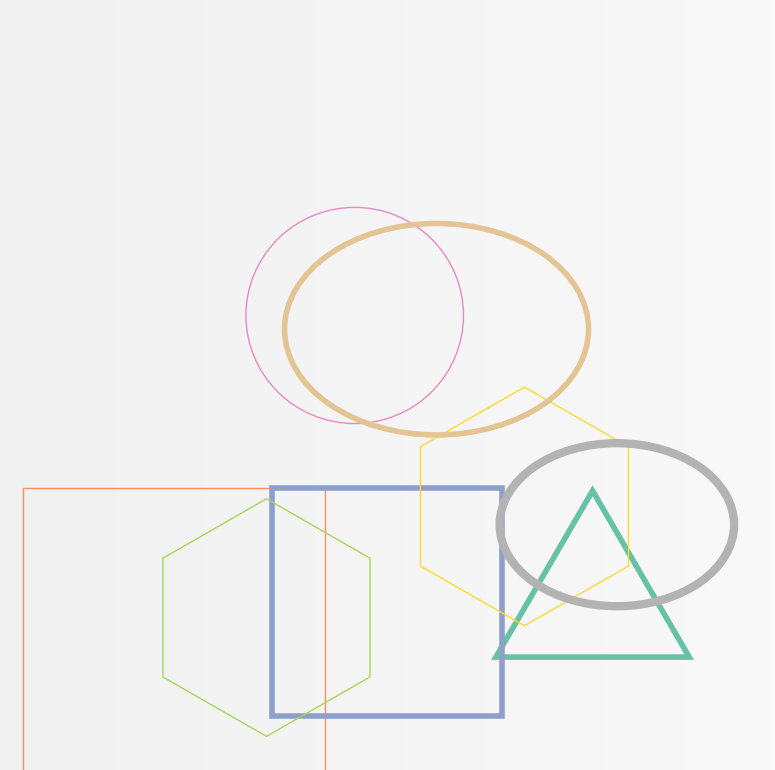[{"shape": "triangle", "thickness": 2, "radius": 0.72, "center": [0.765, 0.219]}, {"shape": "square", "thickness": 0.5, "radius": 0.97, "center": [0.225, 0.172]}, {"shape": "square", "thickness": 2, "radius": 0.74, "center": [0.499, 0.218]}, {"shape": "circle", "thickness": 0.5, "radius": 0.7, "center": [0.458, 0.59]}, {"shape": "hexagon", "thickness": 0.5, "radius": 0.77, "center": [0.344, 0.198]}, {"shape": "hexagon", "thickness": 0.5, "radius": 0.77, "center": [0.677, 0.342]}, {"shape": "oval", "thickness": 2, "radius": 0.98, "center": [0.563, 0.572]}, {"shape": "oval", "thickness": 3, "radius": 0.76, "center": [0.796, 0.319]}]